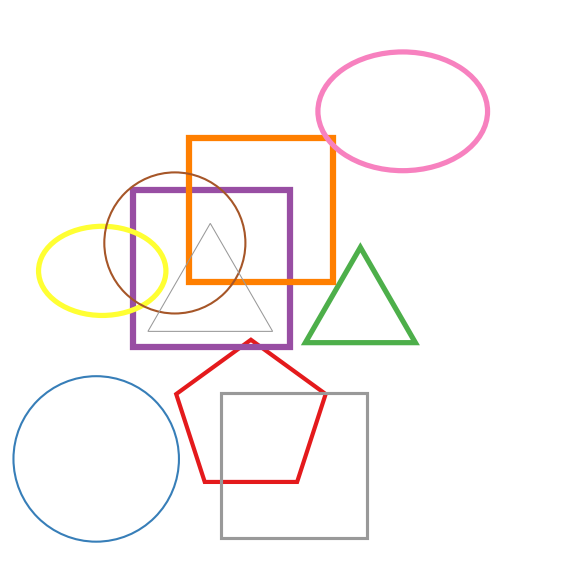[{"shape": "pentagon", "thickness": 2, "radius": 0.68, "center": [0.435, 0.275]}, {"shape": "circle", "thickness": 1, "radius": 0.72, "center": [0.167, 0.204]}, {"shape": "triangle", "thickness": 2.5, "radius": 0.55, "center": [0.624, 0.461]}, {"shape": "square", "thickness": 3, "radius": 0.68, "center": [0.367, 0.534]}, {"shape": "square", "thickness": 3, "radius": 0.62, "center": [0.452, 0.636]}, {"shape": "oval", "thickness": 2.5, "radius": 0.55, "center": [0.177, 0.53]}, {"shape": "circle", "thickness": 1, "radius": 0.61, "center": [0.303, 0.578]}, {"shape": "oval", "thickness": 2.5, "radius": 0.73, "center": [0.697, 0.806]}, {"shape": "square", "thickness": 1.5, "radius": 0.63, "center": [0.509, 0.193]}, {"shape": "triangle", "thickness": 0.5, "radius": 0.62, "center": [0.364, 0.488]}]